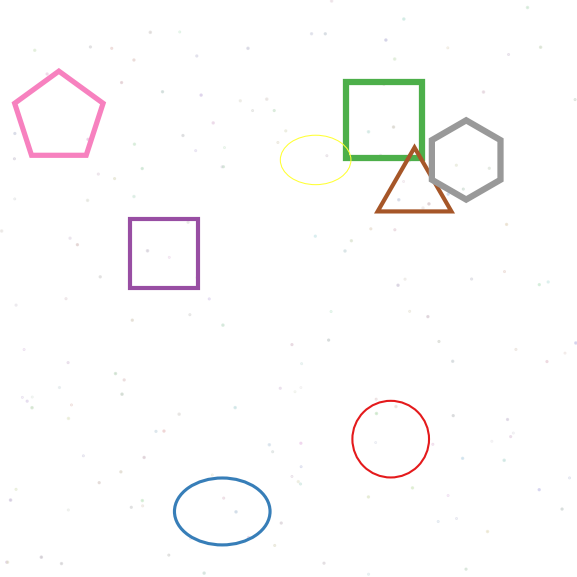[{"shape": "circle", "thickness": 1, "radius": 0.33, "center": [0.677, 0.239]}, {"shape": "oval", "thickness": 1.5, "radius": 0.41, "center": [0.385, 0.113]}, {"shape": "square", "thickness": 3, "radius": 0.33, "center": [0.666, 0.792]}, {"shape": "square", "thickness": 2, "radius": 0.29, "center": [0.285, 0.56]}, {"shape": "oval", "thickness": 0.5, "radius": 0.31, "center": [0.547, 0.722]}, {"shape": "triangle", "thickness": 2, "radius": 0.37, "center": [0.718, 0.67]}, {"shape": "pentagon", "thickness": 2.5, "radius": 0.4, "center": [0.102, 0.795]}, {"shape": "hexagon", "thickness": 3, "radius": 0.34, "center": [0.807, 0.722]}]